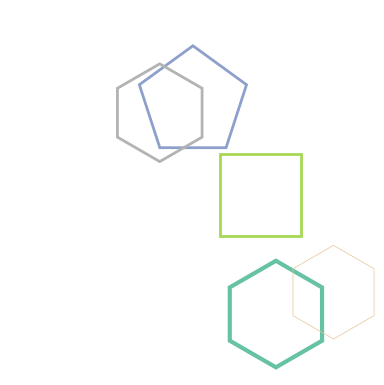[{"shape": "hexagon", "thickness": 3, "radius": 0.69, "center": [0.717, 0.184]}, {"shape": "pentagon", "thickness": 2, "radius": 0.73, "center": [0.501, 0.735]}, {"shape": "square", "thickness": 2, "radius": 0.53, "center": [0.677, 0.494]}, {"shape": "hexagon", "thickness": 0.5, "radius": 0.61, "center": [0.866, 0.241]}, {"shape": "hexagon", "thickness": 2, "radius": 0.63, "center": [0.415, 0.707]}]